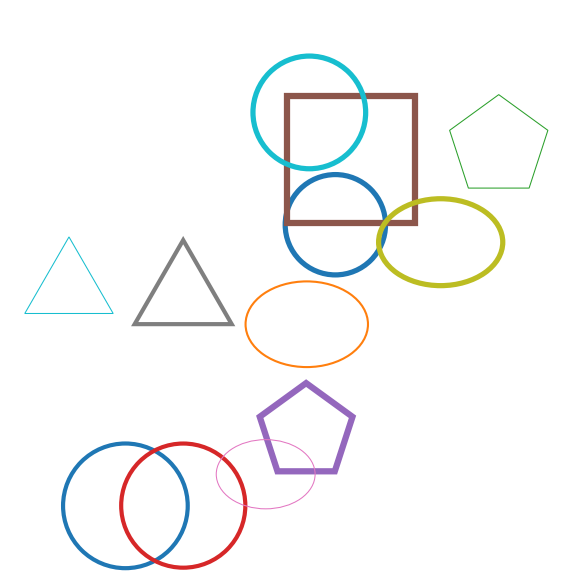[{"shape": "circle", "thickness": 2, "radius": 0.54, "center": [0.217, 0.123]}, {"shape": "circle", "thickness": 2.5, "radius": 0.43, "center": [0.581, 0.61]}, {"shape": "oval", "thickness": 1, "radius": 0.53, "center": [0.531, 0.438]}, {"shape": "pentagon", "thickness": 0.5, "radius": 0.45, "center": [0.864, 0.746]}, {"shape": "circle", "thickness": 2, "radius": 0.54, "center": [0.317, 0.124]}, {"shape": "pentagon", "thickness": 3, "radius": 0.42, "center": [0.53, 0.251]}, {"shape": "square", "thickness": 3, "radius": 0.55, "center": [0.608, 0.723]}, {"shape": "oval", "thickness": 0.5, "radius": 0.43, "center": [0.46, 0.178]}, {"shape": "triangle", "thickness": 2, "radius": 0.49, "center": [0.317, 0.486]}, {"shape": "oval", "thickness": 2.5, "radius": 0.54, "center": [0.763, 0.58]}, {"shape": "triangle", "thickness": 0.5, "radius": 0.44, "center": [0.119, 0.5]}, {"shape": "circle", "thickness": 2.5, "radius": 0.49, "center": [0.536, 0.804]}]